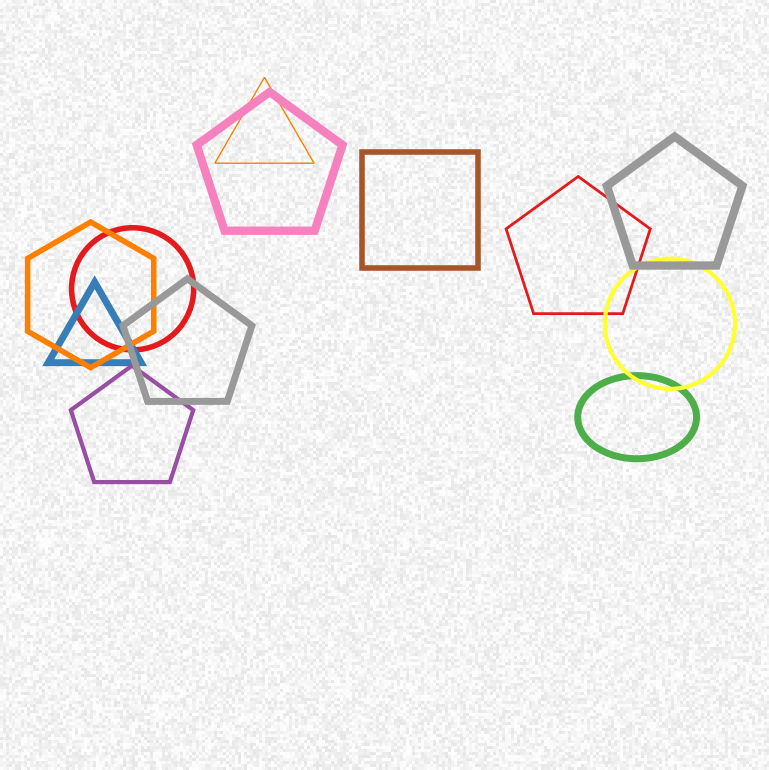[{"shape": "circle", "thickness": 2, "radius": 0.4, "center": [0.172, 0.625]}, {"shape": "pentagon", "thickness": 1, "radius": 0.49, "center": [0.751, 0.672]}, {"shape": "triangle", "thickness": 2.5, "radius": 0.35, "center": [0.123, 0.564]}, {"shape": "oval", "thickness": 2.5, "radius": 0.39, "center": [0.827, 0.458]}, {"shape": "pentagon", "thickness": 1.5, "radius": 0.42, "center": [0.171, 0.442]}, {"shape": "hexagon", "thickness": 2, "radius": 0.47, "center": [0.118, 0.617]}, {"shape": "triangle", "thickness": 0.5, "radius": 0.37, "center": [0.343, 0.825]}, {"shape": "circle", "thickness": 1.5, "radius": 0.42, "center": [0.87, 0.579]}, {"shape": "square", "thickness": 2, "radius": 0.38, "center": [0.546, 0.727]}, {"shape": "pentagon", "thickness": 3, "radius": 0.5, "center": [0.35, 0.781]}, {"shape": "pentagon", "thickness": 3, "radius": 0.46, "center": [0.876, 0.73]}, {"shape": "pentagon", "thickness": 2.5, "radius": 0.44, "center": [0.243, 0.55]}]